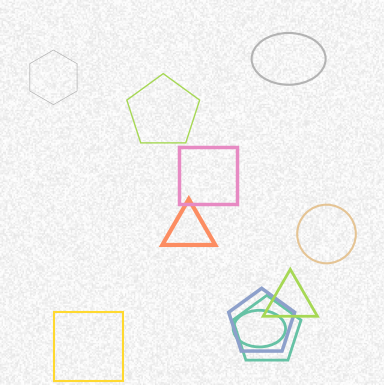[{"shape": "pentagon", "thickness": 2, "radius": 0.47, "center": [0.693, 0.14]}, {"shape": "oval", "thickness": 2, "radius": 0.34, "center": [0.674, 0.146]}, {"shape": "triangle", "thickness": 3, "radius": 0.4, "center": [0.49, 0.403]}, {"shape": "pentagon", "thickness": 2.5, "radius": 0.45, "center": [0.68, 0.161]}, {"shape": "square", "thickness": 2.5, "radius": 0.37, "center": [0.541, 0.544]}, {"shape": "triangle", "thickness": 2, "radius": 0.41, "center": [0.754, 0.219]}, {"shape": "pentagon", "thickness": 1, "radius": 0.5, "center": [0.424, 0.709]}, {"shape": "square", "thickness": 1.5, "radius": 0.45, "center": [0.23, 0.101]}, {"shape": "circle", "thickness": 1.5, "radius": 0.38, "center": [0.848, 0.392]}, {"shape": "oval", "thickness": 1.5, "radius": 0.48, "center": [0.75, 0.847]}, {"shape": "hexagon", "thickness": 0.5, "radius": 0.35, "center": [0.139, 0.799]}]